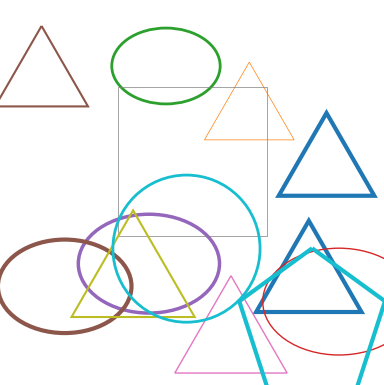[{"shape": "triangle", "thickness": 3, "radius": 0.72, "center": [0.848, 0.563]}, {"shape": "triangle", "thickness": 3, "radius": 0.79, "center": [0.802, 0.269]}, {"shape": "triangle", "thickness": 0.5, "radius": 0.67, "center": [0.647, 0.704]}, {"shape": "oval", "thickness": 2, "radius": 0.7, "center": [0.431, 0.829]}, {"shape": "oval", "thickness": 1, "radius": 0.99, "center": [0.881, 0.217]}, {"shape": "oval", "thickness": 2.5, "radius": 0.92, "center": [0.387, 0.315]}, {"shape": "oval", "thickness": 3, "radius": 0.87, "center": [0.168, 0.256]}, {"shape": "triangle", "thickness": 1.5, "radius": 0.7, "center": [0.108, 0.793]}, {"shape": "triangle", "thickness": 1, "radius": 0.84, "center": [0.6, 0.115]}, {"shape": "square", "thickness": 0.5, "radius": 0.97, "center": [0.499, 0.58]}, {"shape": "triangle", "thickness": 1.5, "radius": 0.92, "center": [0.346, 0.269]}, {"shape": "pentagon", "thickness": 3, "radius": 0.99, "center": [0.811, 0.156]}, {"shape": "circle", "thickness": 2, "radius": 0.96, "center": [0.484, 0.354]}]